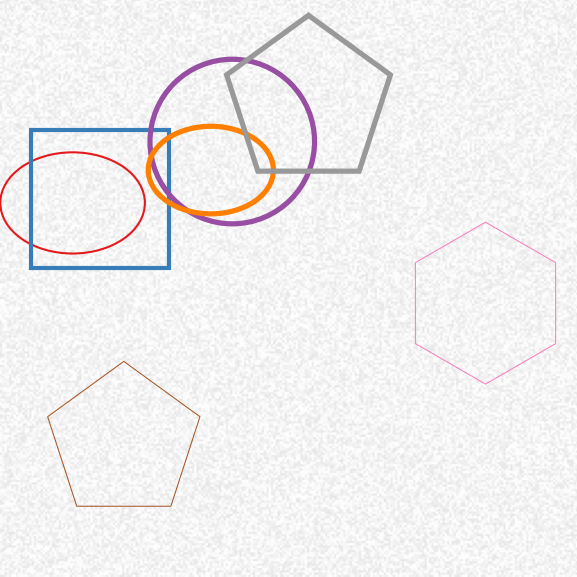[{"shape": "oval", "thickness": 1, "radius": 0.63, "center": [0.126, 0.648]}, {"shape": "square", "thickness": 2, "radius": 0.6, "center": [0.173, 0.654]}, {"shape": "circle", "thickness": 2.5, "radius": 0.71, "center": [0.402, 0.754]}, {"shape": "oval", "thickness": 2.5, "radius": 0.54, "center": [0.365, 0.705]}, {"shape": "pentagon", "thickness": 0.5, "radius": 0.69, "center": [0.214, 0.235]}, {"shape": "hexagon", "thickness": 0.5, "radius": 0.7, "center": [0.841, 0.474]}, {"shape": "pentagon", "thickness": 2.5, "radius": 0.75, "center": [0.534, 0.823]}]